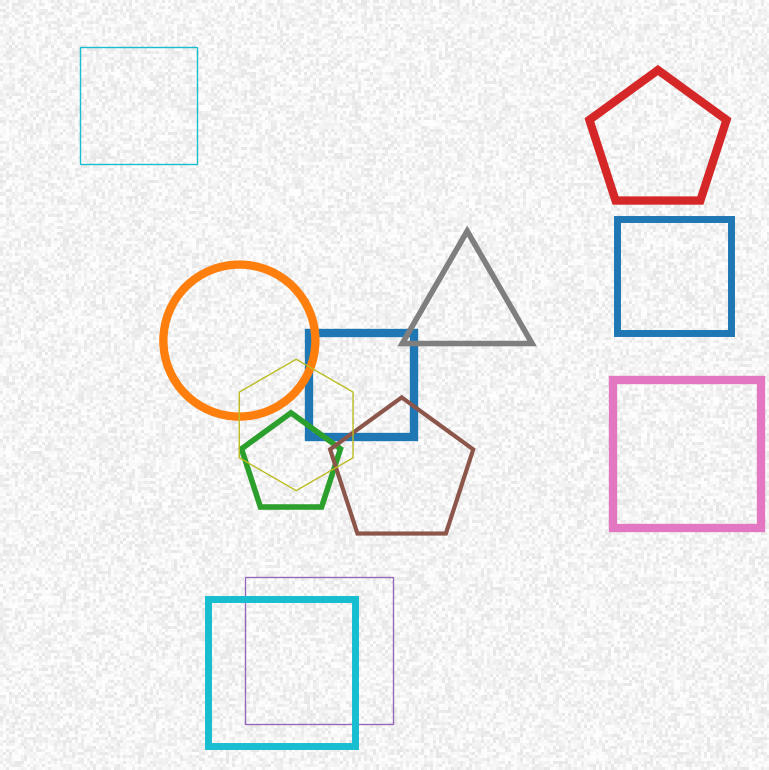[{"shape": "square", "thickness": 3, "radius": 0.34, "center": [0.47, 0.5]}, {"shape": "square", "thickness": 2.5, "radius": 0.37, "center": [0.875, 0.642]}, {"shape": "circle", "thickness": 3, "radius": 0.49, "center": [0.311, 0.558]}, {"shape": "pentagon", "thickness": 2, "radius": 0.34, "center": [0.378, 0.396]}, {"shape": "pentagon", "thickness": 3, "radius": 0.47, "center": [0.854, 0.815]}, {"shape": "square", "thickness": 0.5, "radius": 0.48, "center": [0.414, 0.155]}, {"shape": "pentagon", "thickness": 1.5, "radius": 0.49, "center": [0.522, 0.386]}, {"shape": "square", "thickness": 3, "radius": 0.48, "center": [0.892, 0.41]}, {"shape": "triangle", "thickness": 2, "radius": 0.49, "center": [0.607, 0.603]}, {"shape": "hexagon", "thickness": 0.5, "radius": 0.43, "center": [0.385, 0.448]}, {"shape": "square", "thickness": 0.5, "radius": 0.38, "center": [0.18, 0.863]}, {"shape": "square", "thickness": 2.5, "radius": 0.48, "center": [0.365, 0.126]}]